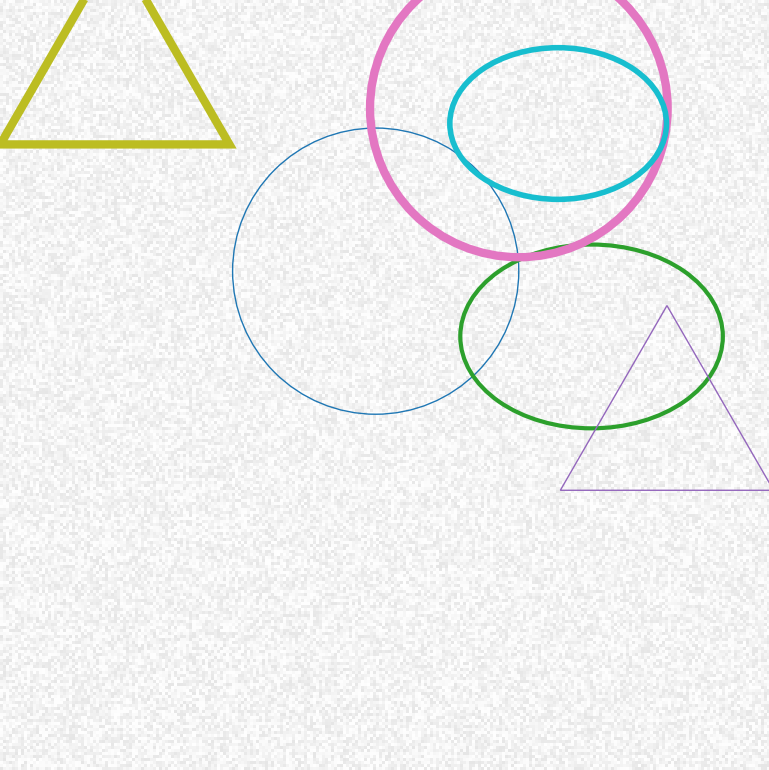[{"shape": "circle", "thickness": 0.5, "radius": 0.93, "center": [0.488, 0.648]}, {"shape": "oval", "thickness": 1.5, "radius": 0.85, "center": [0.768, 0.563]}, {"shape": "triangle", "thickness": 0.5, "radius": 0.8, "center": [0.866, 0.443]}, {"shape": "circle", "thickness": 3, "radius": 0.97, "center": [0.674, 0.859]}, {"shape": "triangle", "thickness": 3, "radius": 0.86, "center": [0.149, 0.898]}, {"shape": "oval", "thickness": 2, "radius": 0.7, "center": [0.725, 0.84]}]